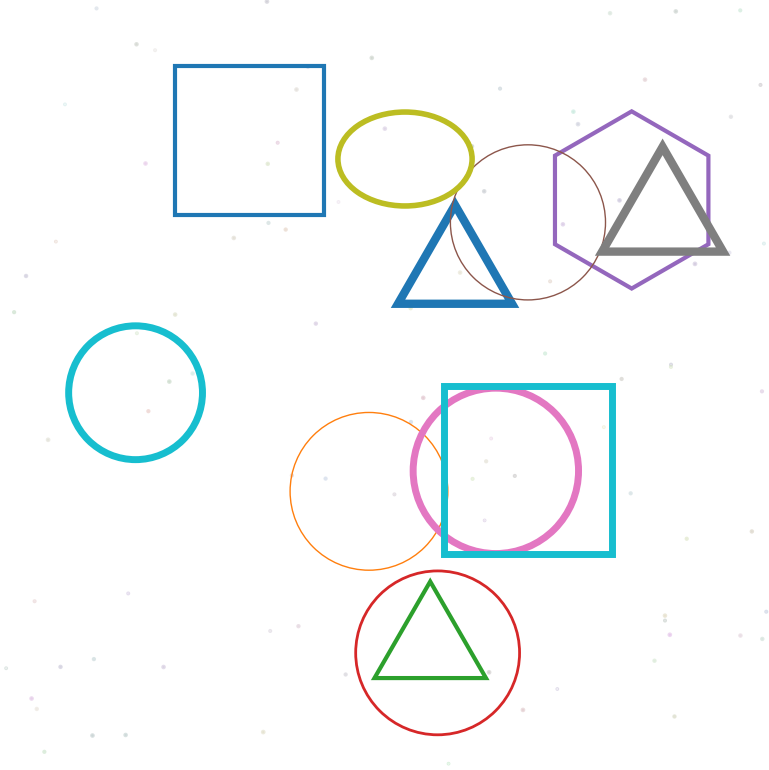[{"shape": "square", "thickness": 1.5, "radius": 0.48, "center": [0.324, 0.817]}, {"shape": "triangle", "thickness": 3, "radius": 0.43, "center": [0.591, 0.648]}, {"shape": "circle", "thickness": 0.5, "radius": 0.51, "center": [0.479, 0.362]}, {"shape": "triangle", "thickness": 1.5, "radius": 0.42, "center": [0.559, 0.161]}, {"shape": "circle", "thickness": 1, "radius": 0.53, "center": [0.568, 0.152]}, {"shape": "hexagon", "thickness": 1.5, "radius": 0.58, "center": [0.82, 0.74]}, {"shape": "circle", "thickness": 0.5, "radius": 0.5, "center": [0.686, 0.711]}, {"shape": "circle", "thickness": 2.5, "radius": 0.54, "center": [0.644, 0.389]}, {"shape": "triangle", "thickness": 3, "radius": 0.45, "center": [0.861, 0.719]}, {"shape": "oval", "thickness": 2, "radius": 0.44, "center": [0.526, 0.794]}, {"shape": "circle", "thickness": 2.5, "radius": 0.43, "center": [0.176, 0.49]}, {"shape": "square", "thickness": 2.5, "radius": 0.55, "center": [0.686, 0.389]}]